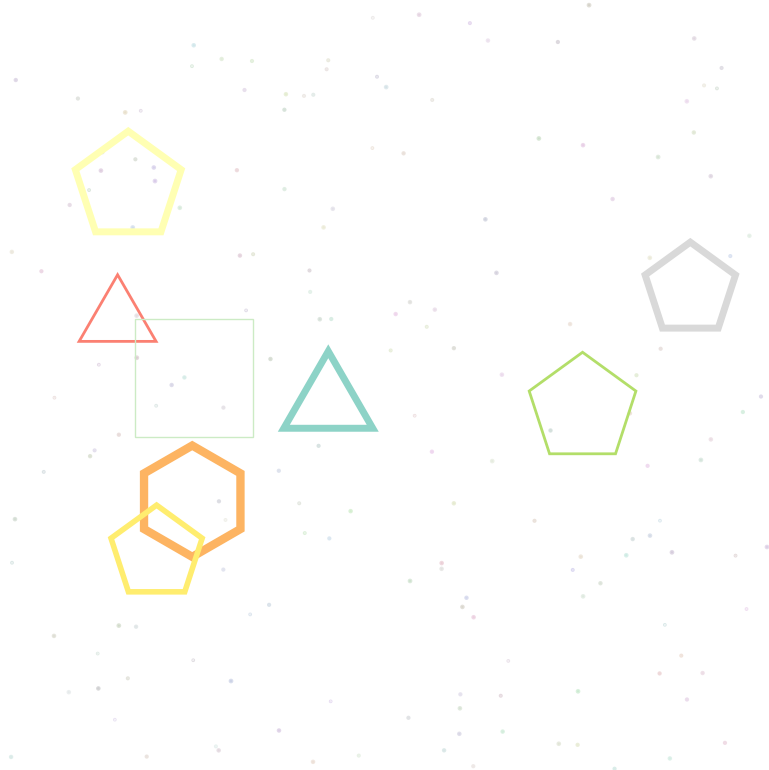[{"shape": "triangle", "thickness": 2.5, "radius": 0.33, "center": [0.426, 0.477]}, {"shape": "pentagon", "thickness": 2.5, "radius": 0.36, "center": [0.167, 0.757]}, {"shape": "triangle", "thickness": 1, "radius": 0.29, "center": [0.153, 0.585]}, {"shape": "hexagon", "thickness": 3, "radius": 0.36, "center": [0.25, 0.349]}, {"shape": "pentagon", "thickness": 1, "radius": 0.36, "center": [0.757, 0.47]}, {"shape": "pentagon", "thickness": 2.5, "radius": 0.31, "center": [0.897, 0.624]}, {"shape": "square", "thickness": 0.5, "radius": 0.38, "center": [0.252, 0.509]}, {"shape": "pentagon", "thickness": 2, "radius": 0.31, "center": [0.203, 0.282]}]